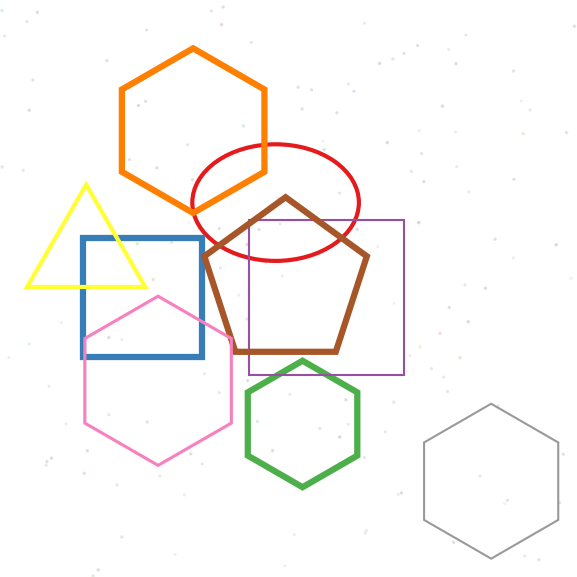[{"shape": "oval", "thickness": 2, "radius": 0.72, "center": [0.477, 0.648]}, {"shape": "square", "thickness": 3, "radius": 0.52, "center": [0.246, 0.484]}, {"shape": "hexagon", "thickness": 3, "radius": 0.55, "center": [0.524, 0.265]}, {"shape": "square", "thickness": 1, "radius": 0.67, "center": [0.565, 0.484]}, {"shape": "hexagon", "thickness": 3, "radius": 0.71, "center": [0.334, 0.773]}, {"shape": "triangle", "thickness": 2, "radius": 0.59, "center": [0.149, 0.561]}, {"shape": "pentagon", "thickness": 3, "radius": 0.74, "center": [0.495, 0.51]}, {"shape": "hexagon", "thickness": 1.5, "radius": 0.73, "center": [0.274, 0.34]}, {"shape": "hexagon", "thickness": 1, "radius": 0.67, "center": [0.85, 0.166]}]